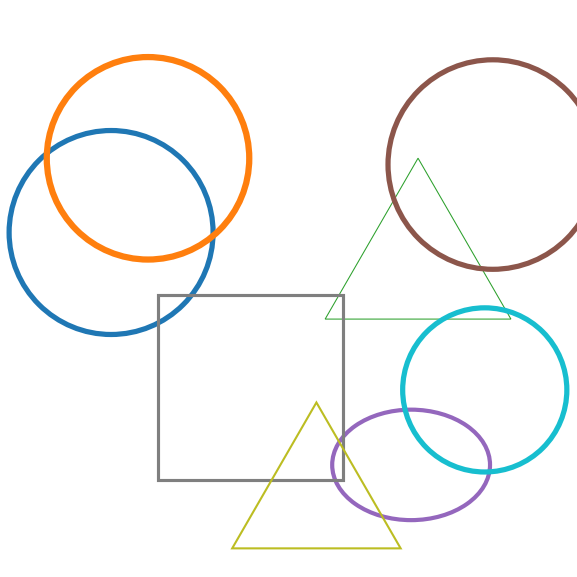[{"shape": "circle", "thickness": 2.5, "radius": 0.88, "center": [0.192, 0.597]}, {"shape": "circle", "thickness": 3, "radius": 0.88, "center": [0.256, 0.725]}, {"shape": "triangle", "thickness": 0.5, "radius": 0.93, "center": [0.724, 0.539]}, {"shape": "oval", "thickness": 2, "radius": 0.68, "center": [0.712, 0.194]}, {"shape": "circle", "thickness": 2.5, "radius": 0.91, "center": [0.853, 0.714]}, {"shape": "square", "thickness": 1.5, "radius": 0.8, "center": [0.434, 0.329]}, {"shape": "triangle", "thickness": 1, "radius": 0.84, "center": [0.548, 0.134]}, {"shape": "circle", "thickness": 2.5, "radius": 0.71, "center": [0.839, 0.324]}]